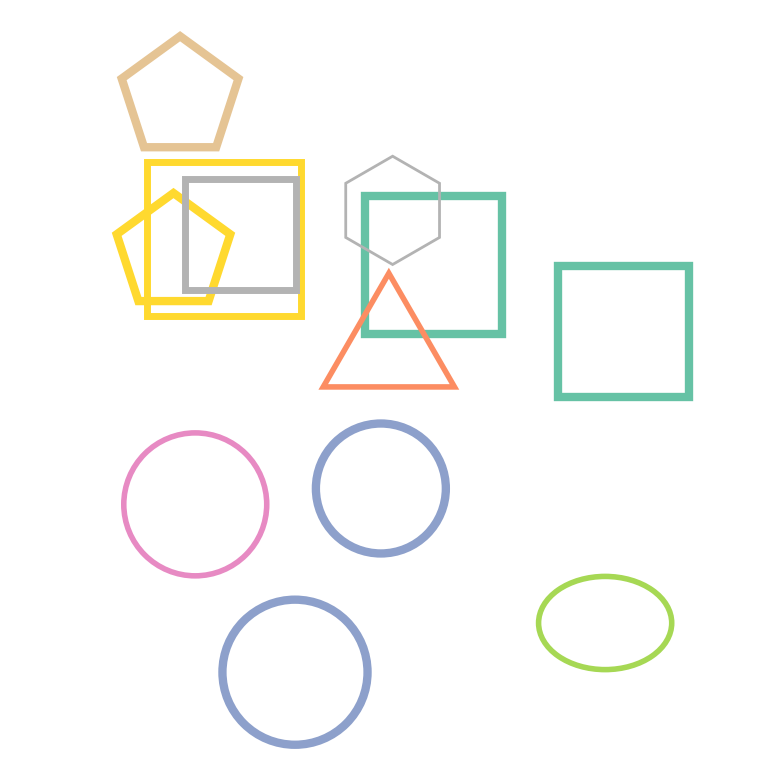[{"shape": "square", "thickness": 3, "radius": 0.43, "center": [0.81, 0.57]}, {"shape": "square", "thickness": 3, "radius": 0.45, "center": [0.563, 0.656]}, {"shape": "triangle", "thickness": 2, "radius": 0.49, "center": [0.505, 0.547]}, {"shape": "circle", "thickness": 3, "radius": 0.47, "center": [0.383, 0.127]}, {"shape": "circle", "thickness": 3, "radius": 0.42, "center": [0.495, 0.366]}, {"shape": "circle", "thickness": 2, "radius": 0.46, "center": [0.254, 0.345]}, {"shape": "oval", "thickness": 2, "radius": 0.43, "center": [0.786, 0.191]}, {"shape": "pentagon", "thickness": 3, "radius": 0.39, "center": [0.225, 0.672]}, {"shape": "square", "thickness": 2.5, "radius": 0.5, "center": [0.291, 0.69]}, {"shape": "pentagon", "thickness": 3, "radius": 0.4, "center": [0.234, 0.873]}, {"shape": "hexagon", "thickness": 1, "radius": 0.35, "center": [0.51, 0.727]}, {"shape": "square", "thickness": 2.5, "radius": 0.36, "center": [0.312, 0.695]}]